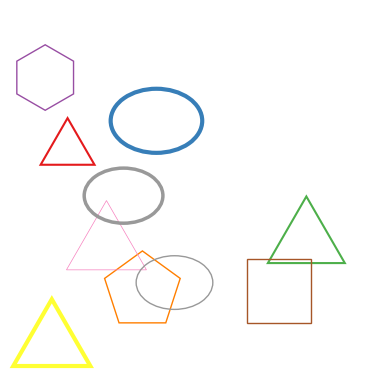[{"shape": "triangle", "thickness": 1.5, "radius": 0.4, "center": [0.176, 0.612]}, {"shape": "oval", "thickness": 3, "radius": 0.59, "center": [0.406, 0.686]}, {"shape": "triangle", "thickness": 1.5, "radius": 0.58, "center": [0.796, 0.374]}, {"shape": "hexagon", "thickness": 1, "radius": 0.43, "center": [0.117, 0.799]}, {"shape": "pentagon", "thickness": 1, "radius": 0.52, "center": [0.37, 0.245]}, {"shape": "triangle", "thickness": 3, "radius": 0.58, "center": [0.135, 0.107]}, {"shape": "square", "thickness": 1, "radius": 0.42, "center": [0.726, 0.245]}, {"shape": "triangle", "thickness": 0.5, "radius": 0.6, "center": [0.277, 0.359]}, {"shape": "oval", "thickness": 1, "radius": 0.5, "center": [0.453, 0.266]}, {"shape": "oval", "thickness": 2.5, "radius": 0.51, "center": [0.321, 0.492]}]